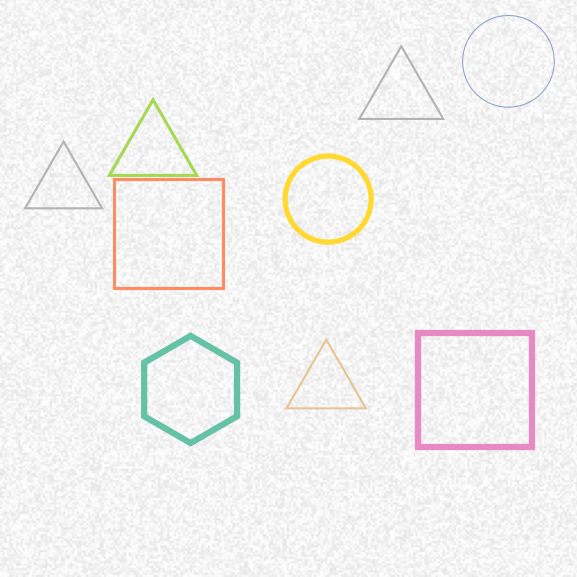[{"shape": "hexagon", "thickness": 3, "radius": 0.46, "center": [0.33, 0.325]}, {"shape": "square", "thickness": 1.5, "radius": 0.47, "center": [0.292, 0.594]}, {"shape": "circle", "thickness": 0.5, "radius": 0.4, "center": [0.88, 0.893]}, {"shape": "square", "thickness": 3, "radius": 0.49, "center": [0.822, 0.324]}, {"shape": "triangle", "thickness": 1.5, "radius": 0.44, "center": [0.265, 0.739]}, {"shape": "circle", "thickness": 2.5, "radius": 0.37, "center": [0.568, 0.654]}, {"shape": "triangle", "thickness": 1, "radius": 0.4, "center": [0.565, 0.332]}, {"shape": "triangle", "thickness": 1, "radius": 0.39, "center": [0.11, 0.677]}, {"shape": "triangle", "thickness": 1, "radius": 0.42, "center": [0.695, 0.835]}]